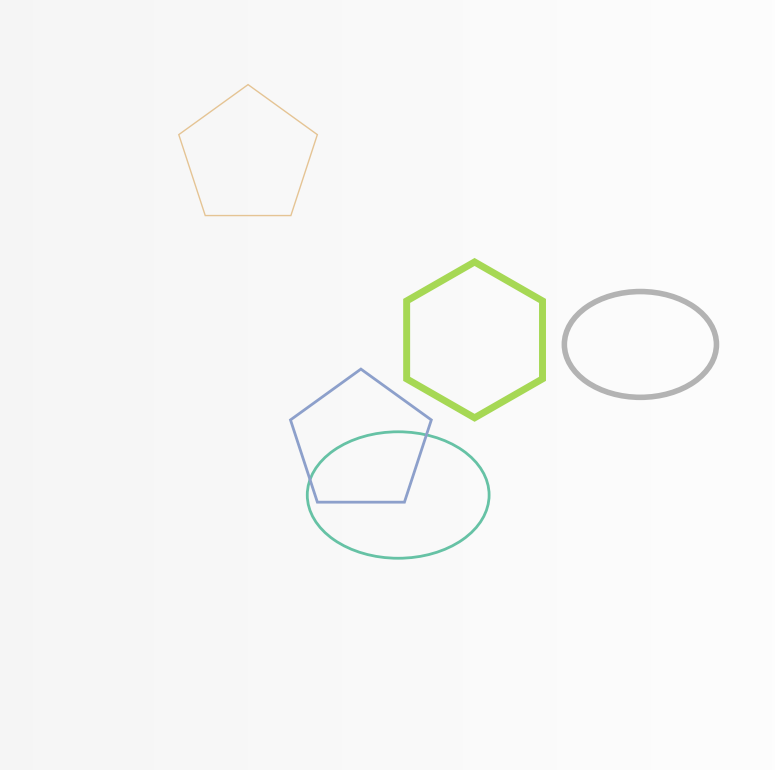[{"shape": "oval", "thickness": 1, "radius": 0.59, "center": [0.514, 0.357]}, {"shape": "pentagon", "thickness": 1, "radius": 0.48, "center": [0.466, 0.425]}, {"shape": "hexagon", "thickness": 2.5, "radius": 0.51, "center": [0.612, 0.559]}, {"shape": "pentagon", "thickness": 0.5, "radius": 0.47, "center": [0.32, 0.796]}, {"shape": "oval", "thickness": 2, "radius": 0.49, "center": [0.826, 0.553]}]